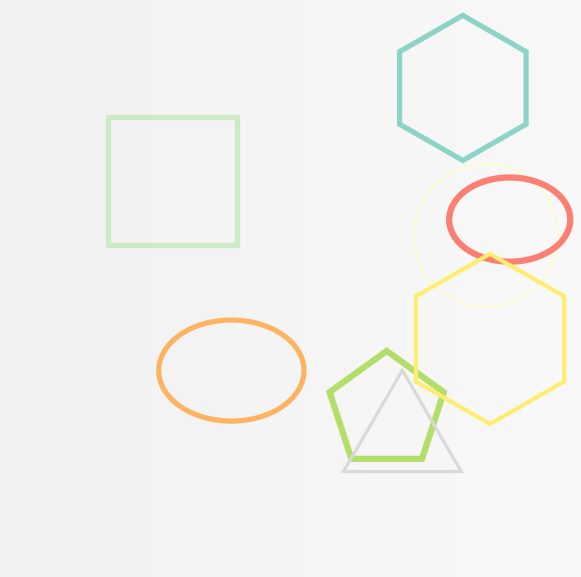[{"shape": "hexagon", "thickness": 2.5, "radius": 0.63, "center": [0.796, 0.847]}, {"shape": "circle", "thickness": 0.5, "radius": 0.62, "center": [0.836, 0.591]}, {"shape": "oval", "thickness": 3, "radius": 0.52, "center": [0.877, 0.619]}, {"shape": "oval", "thickness": 2.5, "radius": 0.62, "center": [0.398, 0.357]}, {"shape": "pentagon", "thickness": 3, "radius": 0.52, "center": [0.665, 0.288]}, {"shape": "triangle", "thickness": 1.5, "radius": 0.58, "center": [0.692, 0.241]}, {"shape": "square", "thickness": 2.5, "radius": 0.55, "center": [0.297, 0.686]}, {"shape": "hexagon", "thickness": 2, "radius": 0.74, "center": [0.843, 0.412]}]